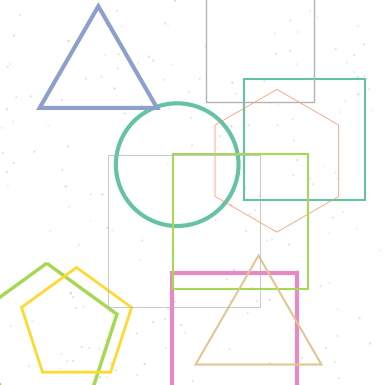[{"shape": "circle", "thickness": 3, "radius": 0.8, "center": [0.46, 0.572]}, {"shape": "square", "thickness": 1.5, "radius": 0.79, "center": [0.79, 0.637]}, {"shape": "hexagon", "thickness": 0.5, "radius": 0.93, "center": [0.719, 0.582]}, {"shape": "triangle", "thickness": 3, "radius": 0.88, "center": [0.255, 0.808]}, {"shape": "square", "thickness": 3, "radius": 0.81, "center": [0.61, 0.129]}, {"shape": "pentagon", "thickness": 2.5, "radius": 0.96, "center": [0.121, 0.125]}, {"shape": "square", "thickness": 1.5, "radius": 0.88, "center": [0.625, 0.424]}, {"shape": "pentagon", "thickness": 2, "radius": 0.75, "center": [0.199, 0.155]}, {"shape": "triangle", "thickness": 1.5, "radius": 0.94, "center": [0.671, 0.148]}, {"shape": "square", "thickness": 0.5, "radius": 0.99, "center": [0.477, 0.399]}, {"shape": "square", "thickness": 1, "radius": 0.7, "center": [0.675, 0.876]}]